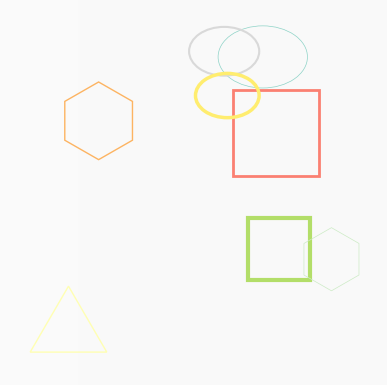[{"shape": "oval", "thickness": 0.5, "radius": 0.58, "center": [0.678, 0.852]}, {"shape": "triangle", "thickness": 1, "radius": 0.57, "center": [0.177, 0.143]}, {"shape": "square", "thickness": 2, "radius": 0.56, "center": [0.712, 0.655]}, {"shape": "hexagon", "thickness": 1, "radius": 0.5, "center": [0.255, 0.686]}, {"shape": "square", "thickness": 3, "radius": 0.4, "center": [0.72, 0.354]}, {"shape": "oval", "thickness": 1.5, "radius": 0.45, "center": [0.578, 0.867]}, {"shape": "hexagon", "thickness": 0.5, "radius": 0.41, "center": [0.855, 0.327]}, {"shape": "oval", "thickness": 2.5, "radius": 0.41, "center": [0.587, 0.752]}]